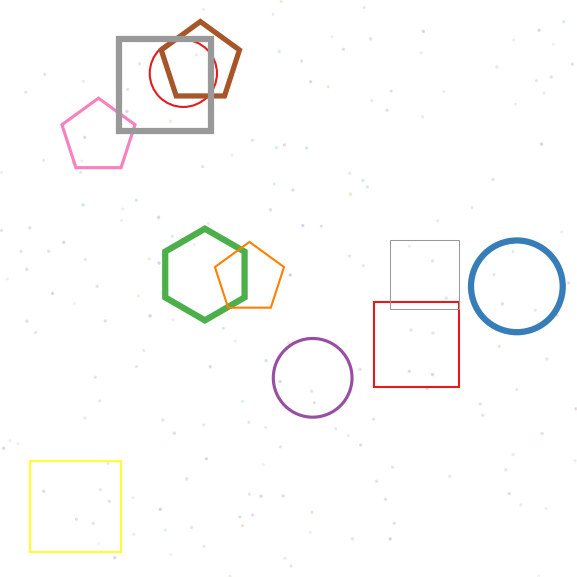[{"shape": "square", "thickness": 1, "radius": 0.37, "center": [0.722, 0.403]}, {"shape": "circle", "thickness": 1, "radius": 0.29, "center": [0.317, 0.872]}, {"shape": "circle", "thickness": 3, "radius": 0.4, "center": [0.895, 0.503]}, {"shape": "hexagon", "thickness": 3, "radius": 0.4, "center": [0.355, 0.524]}, {"shape": "circle", "thickness": 1.5, "radius": 0.34, "center": [0.541, 0.345]}, {"shape": "pentagon", "thickness": 1, "radius": 0.31, "center": [0.432, 0.517]}, {"shape": "square", "thickness": 1, "radius": 0.39, "center": [0.131, 0.122]}, {"shape": "pentagon", "thickness": 2.5, "radius": 0.36, "center": [0.347, 0.891]}, {"shape": "pentagon", "thickness": 1.5, "radius": 0.33, "center": [0.171, 0.763]}, {"shape": "square", "thickness": 0.5, "radius": 0.3, "center": [0.735, 0.523]}, {"shape": "square", "thickness": 3, "radius": 0.4, "center": [0.285, 0.853]}]